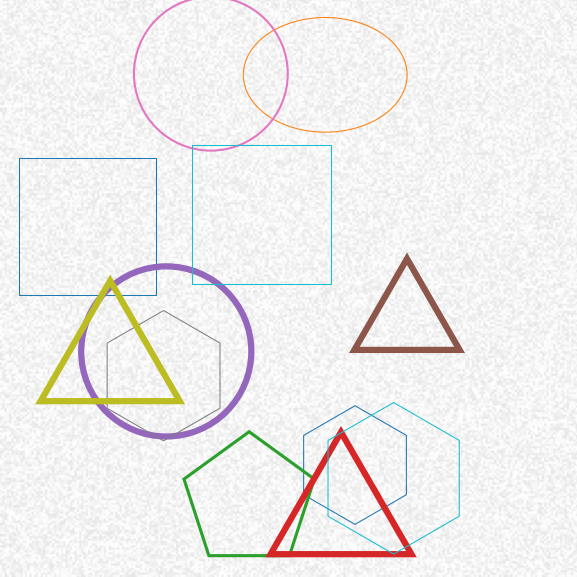[{"shape": "square", "thickness": 0.5, "radius": 0.59, "center": [0.152, 0.607]}, {"shape": "hexagon", "thickness": 0.5, "radius": 0.51, "center": [0.615, 0.194]}, {"shape": "oval", "thickness": 0.5, "radius": 0.71, "center": [0.563, 0.87]}, {"shape": "pentagon", "thickness": 1.5, "radius": 0.59, "center": [0.431, 0.133]}, {"shape": "triangle", "thickness": 3, "radius": 0.7, "center": [0.59, 0.11]}, {"shape": "circle", "thickness": 3, "radius": 0.74, "center": [0.288, 0.391]}, {"shape": "triangle", "thickness": 3, "radius": 0.53, "center": [0.705, 0.446]}, {"shape": "circle", "thickness": 1, "radius": 0.67, "center": [0.365, 0.871]}, {"shape": "hexagon", "thickness": 0.5, "radius": 0.56, "center": [0.283, 0.349]}, {"shape": "triangle", "thickness": 3, "radius": 0.7, "center": [0.191, 0.374]}, {"shape": "square", "thickness": 0.5, "radius": 0.6, "center": [0.452, 0.627]}, {"shape": "hexagon", "thickness": 0.5, "radius": 0.66, "center": [0.682, 0.171]}]